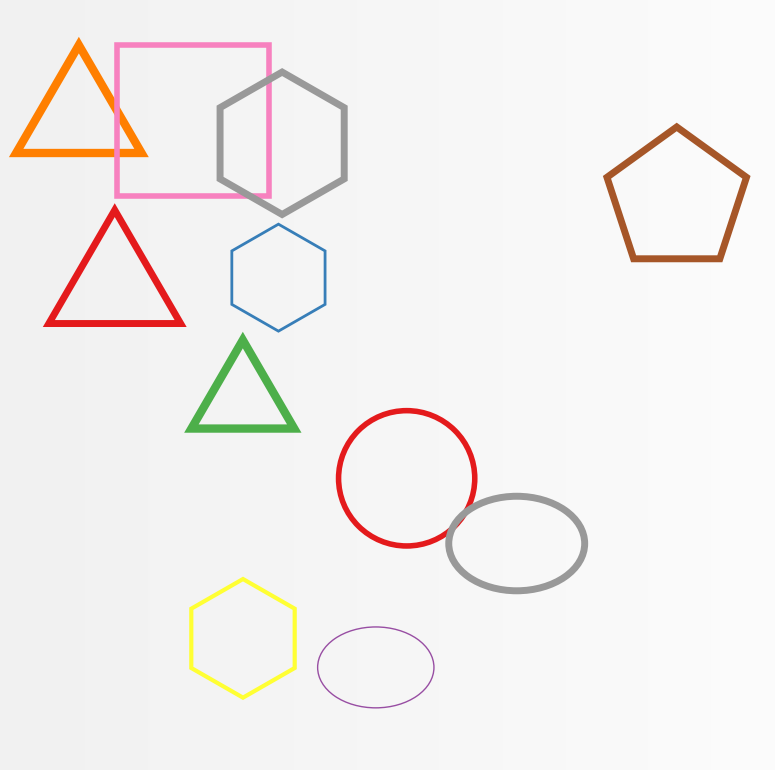[{"shape": "circle", "thickness": 2, "radius": 0.44, "center": [0.525, 0.379]}, {"shape": "triangle", "thickness": 2.5, "radius": 0.49, "center": [0.148, 0.629]}, {"shape": "hexagon", "thickness": 1, "radius": 0.35, "center": [0.359, 0.639]}, {"shape": "triangle", "thickness": 3, "radius": 0.38, "center": [0.313, 0.482]}, {"shape": "oval", "thickness": 0.5, "radius": 0.38, "center": [0.485, 0.133]}, {"shape": "triangle", "thickness": 3, "radius": 0.47, "center": [0.102, 0.848]}, {"shape": "hexagon", "thickness": 1.5, "radius": 0.39, "center": [0.314, 0.171]}, {"shape": "pentagon", "thickness": 2.5, "radius": 0.47, "center": [0.873, 0.74]}, {"shape": "square", "thickness": 2, "radius": 0.49, "center": [0.249, 0.843]}, {"shape": "hexagon", "thickness": 2.5, "radius": 0.46, "center": [0.364, 0.814]}, {"shape": "oval", "thickness": 2.5, "radius": 0.44, "center": [0.667, 0.294]}]